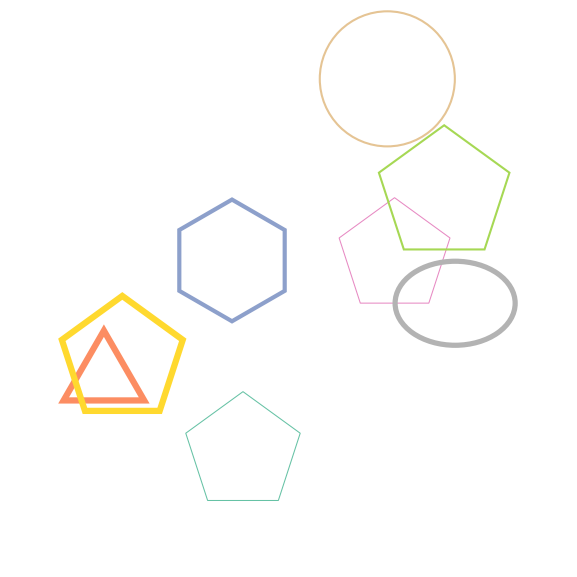[{"shape": "pentagon", "thickness": 0.5, "radius": 0.52, "center": [0.421, 0.217]}, {"shape": "triangle", "thickness": 3, "radius": 0.4, "center": [0.18, 0.346]}, {"shape": "hexagon", "thickness": 2, "radius": 0.53, "center": [0.402, 0.548]}, {"shape": "pentagon", "thickness": 0.5, "radius": 0.5, "center": [0.683, 0.556]}, {"shape": "pentagon", "thickness": 1, "radius": 0.59, "center": [0.769, 0.663]}, {"shape": "pentagon", "thickness": 3, "radius": 0.55, "center": [0.212, 0.377]}, {"shape": "circle", "thickness": 1, "radius": 0.58, "center": [0.671, 0.863]}, {"shape": "oval", "thickness": 2.5, "radius": 0.52, "center": [0.788, 0.474]}]